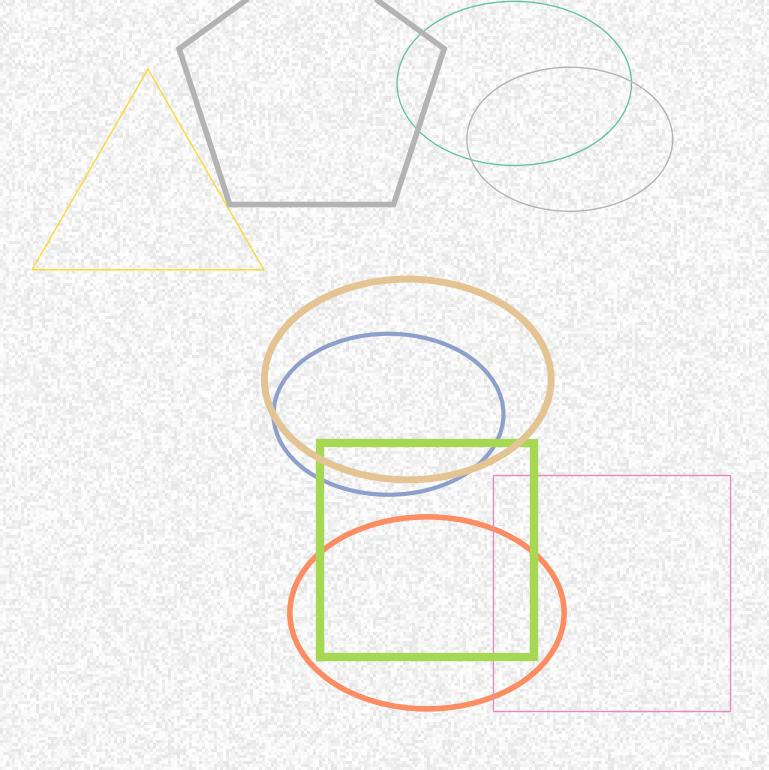[{"shape": "oval", "thickness": 0.5, "radius": 0.76, "center": [0.668, 0.892]}, {"shape": "oval", "thickness": 2, "radius": 0.89, "center": [0.555, 0.204]}, {"shape": "oval", "thickness": 1.5, "radius": 0.75, "center": [0.505, 0.462]}, {"shape": "square", "thickness": 0.5, "radius": 0.77, "center": [0.794, 0.23]}, {"shape": "square", "thickness": 3, "radius": 0.7, "center": [0.555, 0.286]}, {"shape": "triangle", "thickness": 0.5, "radius": 0.87, "center": [0.192, 0.737]}, {"shape": "oval", "thickness": 2.5, "radius": 0.93, "center": [0.53, 0.507]}, {"shape": "pentagon", "thickness": 2, "radius": 0.9, "center": [0.405, 0.881]}, {"shape": "oval", "thickness": 0.5, "radius": 0.67, "center": [0.74, 0.819]}]